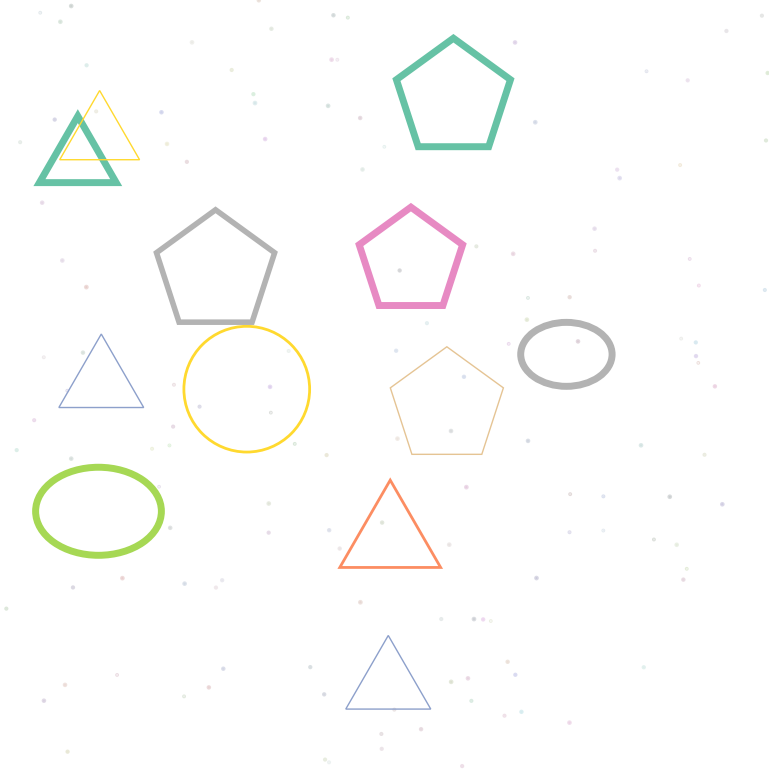[{"shape": "pentagon", "thickness": 2.5, "radius": 0.39, "center": [0.589, 0.872]}, {"shape": "triangle", "thickness": 2.5, "radius": 0.29, "center": [0.101, 0.792]}, {"shape": "triangle", "thickness": 1, "radius": 0.38, "center": [0.507, 0.301]}, {"shape": "triangle", "thickness": 0.5, "radius": 0.32, "center": [0.132, 0.503]}, {"shape": "triangle", "thickness": 0.5, "radius": 0.32, "center": [0.504, 0.111]}, {"shape": "pentagon", "thickness": 2.5, "radius": 0.35, "center": [0.534, 0.66]}, {"shape": "oval", "thickness": 2.5, "radius": 0.41, "center": [0.128, 0.336]}, {"shape": "circle", "thickness": 1, "radius": 0.41, "center": [0.32, 0.495]}, {"shape": "triangle", "thickness": 0.5, "radius": 0.3, "center": [0.129, 0.823]}, {"shape": "pentagon", "thickness": 0.5, "radius": 0.39, "center": [0.58, 0.472]}, {"shape": "oval", "thickness": 2.5, "radius": 0.3, "center": [0.736, 0.54]}, {"shape": "pentagon", "thickness": 2, "radius": 0.4, "center": [0.28, 0.647]}]